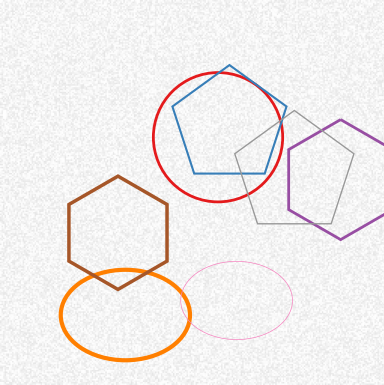[{"shape": "circle", "thickness": 2, "radius": 0.84, "center": [0.566, 0.644]}, {"shape": "pentagon", "thickness": 1.5, "radius": 0.78, "center": [0.596, 0.675]}, {"shape": "hexagon", "thickness": 2, "radius": 0.78, "center": [0.885, 0.533]}, {"shape": "oval", "thickness": 3, "radius": 0.84, "center": [0.326, 0.182]}, {"shape": "hexagon", "thickness": 2.5, "radius": 0.74, "center": [0.306, 0.395]}, {"shape": "oval", "thickness": 0.5, "radius": 0.73, "center": [0.615, 0.22]}, {"shape": "pentagon", "thickness": 1, "radius": 0.81, "center": [0.765, 0.55]}]